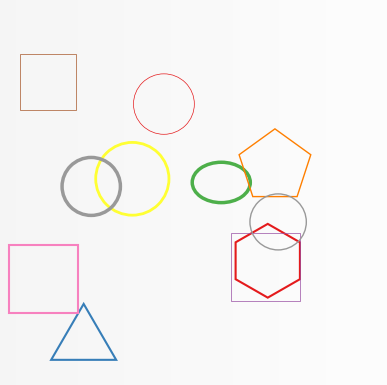[{"shape": "hexagon", "thickness": 1.5, "radius": 0.48, "center": [0.691, 0.323]}, {"shape": "circle", "thickness": 0.5, "radius": 0.39, "center": [0.423, 0.73]}, {"shape": "triangle", "thickness": 1.5, "radius": 0.48, "center": [0.216, 0.114]}, {"shape": "oval", "thickness": 2.5, "radius": 0.37, "center": [0.571, 0.526]}, {"shape": "square", "thickness": 0.5, "radius": 0.44, "center": [0.684, 0.307]}, {"shape": "pentagon", "thickness": 1, "radius": 0.49, "center": [0.71, 0.568]}, {"shape": "circle", "thickness": 2, "radius": 0.47, "center": [0.342, 0.536]}, {"shape": "square", "thickness": 0.5, "radius": 0.36, "center": [0.124, 0.787]}, {"shape": "square", "thickness": 1.5, "radius": 0.44, "center": [0.113, 0.276]}, {"shape": "circle", "thickness": 1, "radius": 0.36, "center": [0.718, 0.424]}, {"shape": "circle", "thickness": 2.5, "radius": 0.38, "center": [0.235, 0.516]}]